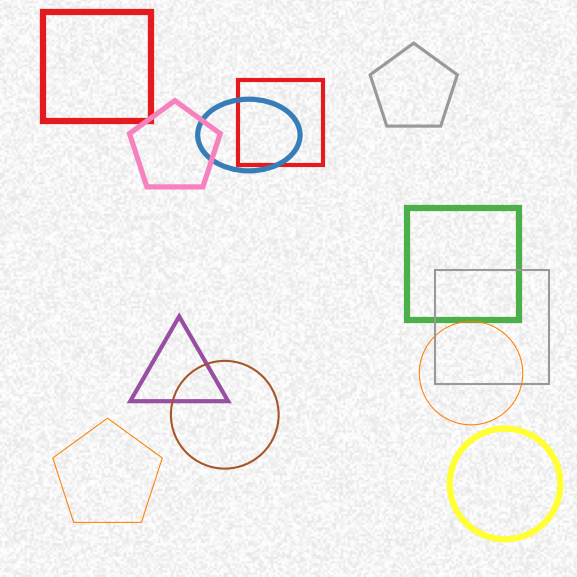[{"shape": "square", "thickness": 3, "radius": 0.47, "center": [0.168, 0.884]}, {"shape": "square", "thickness": 2, "radius": 0.37, "center": [0.486, 0.786]}, {"shape": "oval", "thickness": 2.5, "radius": 0.44, "center": [0.431, 0.765]}, {"shape": "square", "thickness": 3, "radius": 0.49, "center": [0.802, 0.543]}, {"shape": "triangle", "thickness": 2, "radius": 0.49, "center": [0.31, 0.353]}, {"shape": "pentagon", "thickness": 0.5, "radius": 0.5, "center": [0.186, 0.175]}, {"shape": "circle", "thickness": 0.5, "radius": 0.45, "center": [0.816, 0.353]}, {"shape": "circle", "thickness": 3, "radius": 0.48, "center": [0.874, 0.161]}, {"shape": "circle", "thickness": 1, "radius": 0.47, "center": [0.389, 0.281]}, {"shape": "pentagon", "thickness": 2.5, "radius": 0.41, "center": [0.303, 0.742]}, {"shape": "square", "thickness": 1, "radius": 0.49, "center": [0.852, 0.433]}, {"shape": "pentagon", "thickness": 1.5, "radius": 0.4, "center": [0.716, 0.845]}]